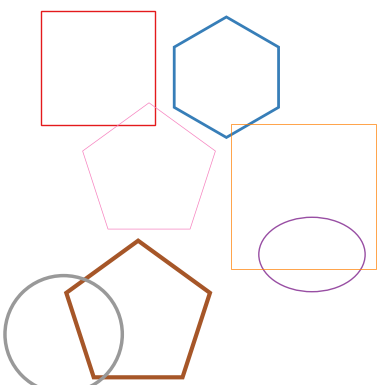[{"shape": "square", "thickness": 1, "radius": 0.74, "center": [0.254, 0.823]}, {"shape": "hexagon", "thickness": 2, "radius": 0.78, "center": [0.588, 0.799]}, {"shape": "oval", "thickness": 1, "radius": 0.69, "center": [0.81, 0.339]}, {"shape": "square", "thickness": 0.5, "radius": 0.94, "center": [0.789, 0.489]}, {"shape": "pentagon", "thickness": 3, "radius": 0.98, "center": [0.359, 0.179]}, {"shape": "pentagon", "thickness": 0.5, "radius": 0.91, "center": [0.387, 0.552]}, {"shape": "circle", "thickness": 2.5, "radius": 0.76, "center": [0.165, 0.132]}]